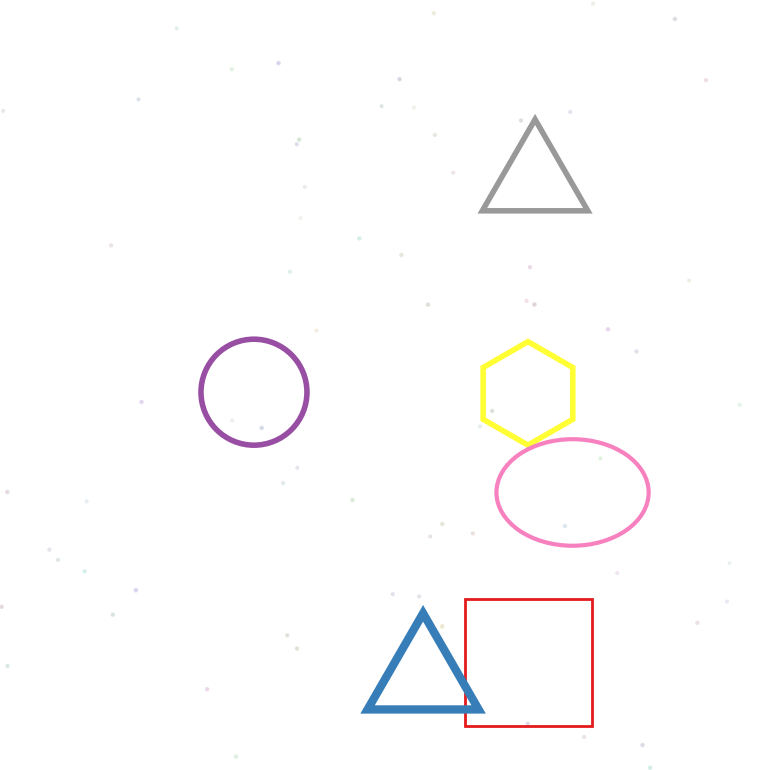[{"shape": "square", "thickness": 1, "radius": 0.41, "center": [0.686, 0.14]}, {"shape": "triangle", "thickness": 3, "radius": 0.42, "center": [0.549, 0.12]}, {"shape": "circle", "thickness": 2, "radius": 0.34, "center": [0.33, 0.491]}, {"shape": "hexagon", "thickness": 2, "radius": 0.34, "center": [0.686, 0.489]}, {"shape": "oval", "thickness": 1.5, "radius": 0.49, "center": [0.744, 0.36]}, {"shape": "triangle", "thickness": 2, "radius": 0.4, "center": [0.695, 0.766]}]